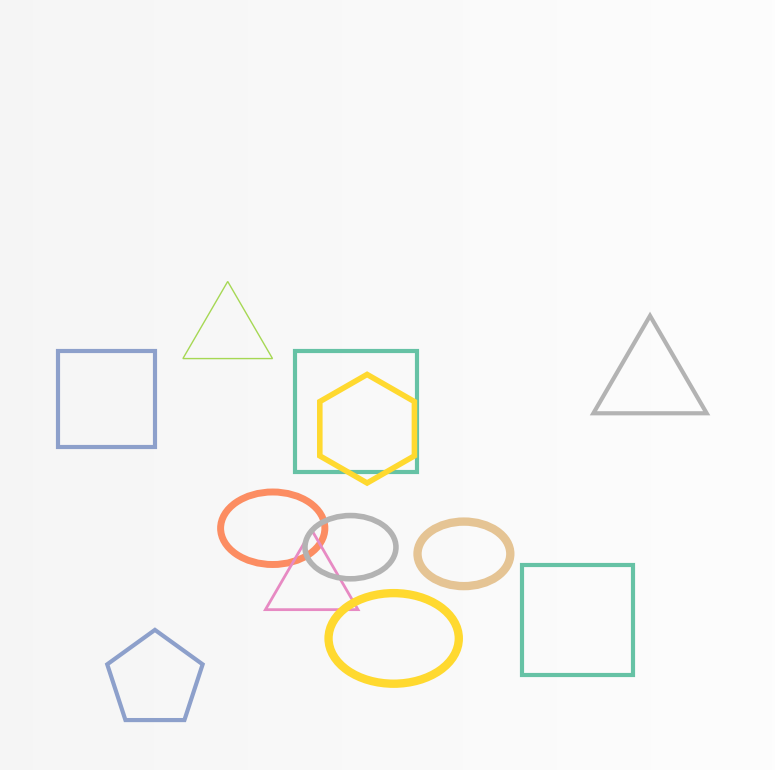[{"shape": "square", "thickness": 1.5, "radius": 0.36, "center": [0.746, 0.194]}, {"shape": "square", "thickness": 1.5, "radius": 0.39, "center": [0.459, 0.466]}, {"shape": "oval", "thickness": 2.5, "radius": 0.34, "center": [0.352, 0.314]}, {"shape": "pentagon", "thickness": 1.5, "radius": 0.32, "center": [0.2, 0.117]}, {"shape": "square", "thickness": 1.5, "radius": 0.31, "center": [0.138, 0.482]}, {"shape": "triangle", "thickness": 1, "radius": 0.34, "center": [0.402, 0.243]}, {"shape": "triangle", "thickness": 0.5, "radius": 0.33, "center": [0.294, 0.568]}, {"shape": "oval", "thickness": 3, "radius": 0.42, "center": [0.508, 0.171]}, {"shape": "hexagon", "thickness": 2, "radius": 0.35, "center": [0.474, 0.443]}, {"shape": "oval", "thickness": 3, "radius": 0.3, "center": [0.599, 0.281]}, {"shape": "triangle", "thickness": 1.5, "radius": 0.42, "center": [0.839, 0.505]}, {"shape": "oval", "thickness": 2, "radius": 0.29, "center": [0.452, 0.289]}]